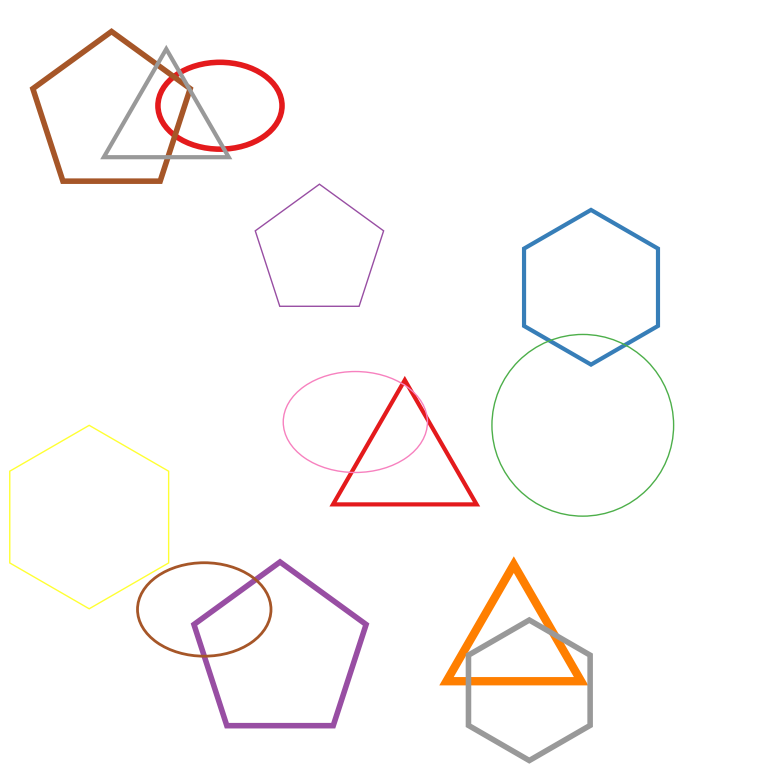[{"shape": "triangle", "thickness": 1.5, "radius": 0.54, "center": [0.526, 0.399]}, {"shape": "oval", "thickness": 2, "radius": 0.4, "center": [0.286, 0.863]}, {"shape": "hexagon", "thickness": 1.5, "radius": 0.5, "center": [0.768, 0.627]}, {"shape": "circle", "thickness": 0.5, "radius": 0.59, "center": [0.757, 0.448]}, {"shape": "pentagon", "thickness": 0.5, "radius": 0.44, "center": [0.415, 0.673]}, {"shape": "pentagon", "thickness": 2, "radius": 0.59, "center": [0.364, 0.153]}, {"shape": "triangle", "thickness": 3, "radius": 0.5, "center": [0.667, 0.166]}, {"shape": "hexagon", "thickness": 0.5, "radius": 0.6, "center": [0.116, 0.328]}, {"shape": "pentagon", "thickness": 2, "radius": 0.54, "center": [0.145, 0.852]}, {"shape": "oval", "thickness": 1, "radius": 0.43, "center": [0.265, 0.208]}, {"shape": "oval", "thickness": 0.5, "radius": 0.47, "center": [0.461, 0.452]}, {"shape": "hexagon", "thickness": 2, "radius": 0.46, "center": [0.687, 0.104]}, {"shape": "triangle", "thickness": 1.5, "radius": 0.47, "center": [0.216, 0.843]}]